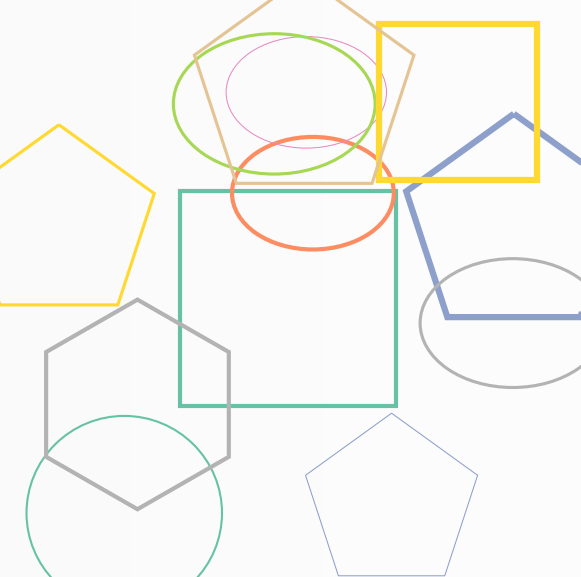[{"shape": "square", "thickness": 2, "radius": 0.93, "center": [0.496, 0.482]}, {"shape": "circle", "thickness": 1, "radius": 0.84, "center": [0.214, 0.111]}, {"shape": "oval", "thickness": 2, "radius": 0.7, "center": [0.538, 0.665]}, {"shape": "pentagon", "thickness": 3, "radius": 0.97, "center": [0.884, 0.607]}, {"shape": "pentagon", "thickness": 0.5, "radius": 0.78, "center": [0.674, 0.128]}, {"shape": "oval", "thickness": 0.5, "radius": 0.69, "center": [0.527, 0.839]}, {"shape": "oval", "thickness": 1.5, "radius": 0.87, "center": [0.472, 0.819]}, {"shape": "pentagon", "thickness": 1.5, "radius": 0.86, "center": [0.101, 0.611]}, {"shape": "square", "thickness": 3, "radius": 0.68, "center": [0.788, 0.823]}, {"shape": "pentagon", "thickness": 1.5, "radius": 0.99, "center": [0.523, 0.842]}, {"shape": "hexagon", "thickness": 2, "radius": 0.91, "center": [0.237, 0.299]}, {"shape": "oval", "thickness": 1.5, "radius": 0.8, "center": [0.882, 0.44]}]